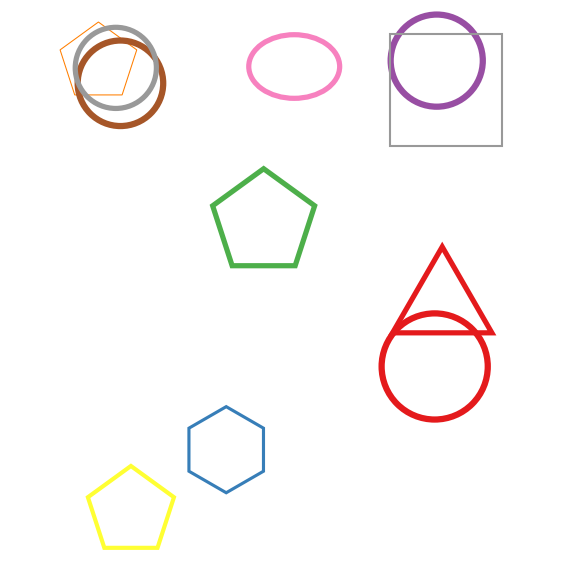[{"shape": "triangle", "thickness": 2.5, "radius": 0.5, "center": [0.766, 0.472]}, {"shape": "circle", "thickness": 3, "radius": 0.46, "center": [0.753, 0.365]}, {"shape": "hexagon", "thickness": 1.5, "radius": 0.37, "center": [0.392, 0.22]}, {"shape": "pentagon", "thickness": 2.5, "radius": 0.46, "center": [0.457, 0.614]}, {"shape": "circle", "thickness": 3, "radius": 0.4, "center": [0.756, 0.894]}, {"shape": "pentagon", "thickness": 0.5, "radius": 0.35, "center": [0.17, 0.891]}, {"shape": "pentagon", "thickness": 2, "radius": 0.39, "center": [0.227, 0.114]}, {"shape": "circle", "thickness": 3, "radius": 0.37, "center": [0.209, 0.855]}, {"shape": "oval", "thickness": 2.5, "radius": 0.39, "center": [0.509, 0.884]}, {"shape": "square", "thickness": 1, "radius": 0.48, "center": [0.772, 0.843]}, {"shape": "circle", "thickness": 2.5, "radius": 0.35, "center": [0.201, 0.882]}]